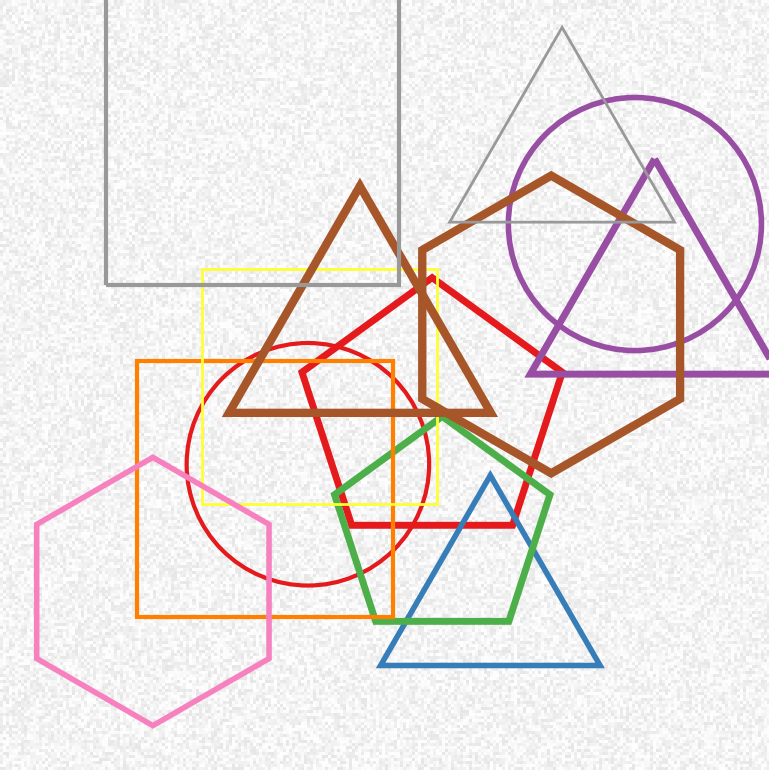[{"shape": "circle", "thickness": 1.5, "radius": 0.79, "center": [0.4, 0.397]}, {"shape": "pentagon", "thickness": 2.5, "radius": 0.89, "center": [0.561, 0.462]}, {"shape": "triangle", "thickness": 2, "radius": 0.82, "center": [0.637, 0.218]}, {"shape": "pentagon", "thickness": 2.5, "radius": 0.74, "center": [0.574, 0.312]}, {"shape": "triangle", "thickness": 2.5, "radius": 0.93, "center": [0.85, 0.607]}, {"shape": "circle", "thickness": 2, "radius": 0.82, "center": [0.825, 0.709]}, {"shape": "square", "thickness": 1.5, "radius": 0.83, "center": [0.344, 0.365]}, {"shape": "square", "thickness": 1, "radius": 0.76, "center": [0.415, 0.498]}, {"shape": "hexagon", "thickness": 3, "radius": 0.97, "center": [0.716, 0.579]}, {"shape": "triangle", "thickness": 3, "radius": 0.98, "center": [0.467, 0.562]}, {"shape": "hexagon", "thickness": 2, "radius": 0.87, "center": [0.199, 0.232]}, {"shape": "square", "thickness": 1.5, "radius": 0.95, "center": [0.328, 0.821]}, {"shape": "triangle", "thickness": 1, "radius": 0.84, "center": [0.73, 0.796]}]